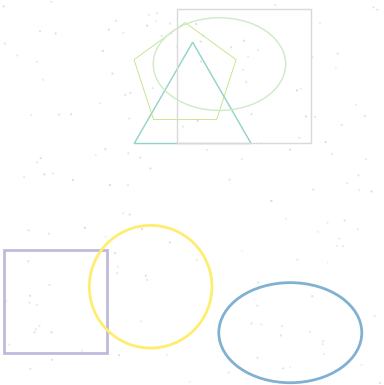[{"shape": "triangle", "thickness": 1, "radius": 0.88, "center": [0.5, 0.715]}, {"shape": "square", "thickness": 2, "radius": 0.67, "center": [0.144, 0.217]}, {"shape": "oval", "thickness": 2, "radius": 0.93, "center": [0.754, 0.136]}, {"shape": "pentagon", "thickness": 0.5, "radius": 0.7, "center": [0.481, 0.802]}, {"shape": "square", "thickness": 1, "radius": 0.87, "center": [0.633, 0.802]}, {"shape": "oval", "thickness": 1, "radius": 0.86, "center": [0.57, 0.834]}, {"shape": "circle", "thickness": 2, "radius": 0.8, "center": [0.391, 0.255]}]